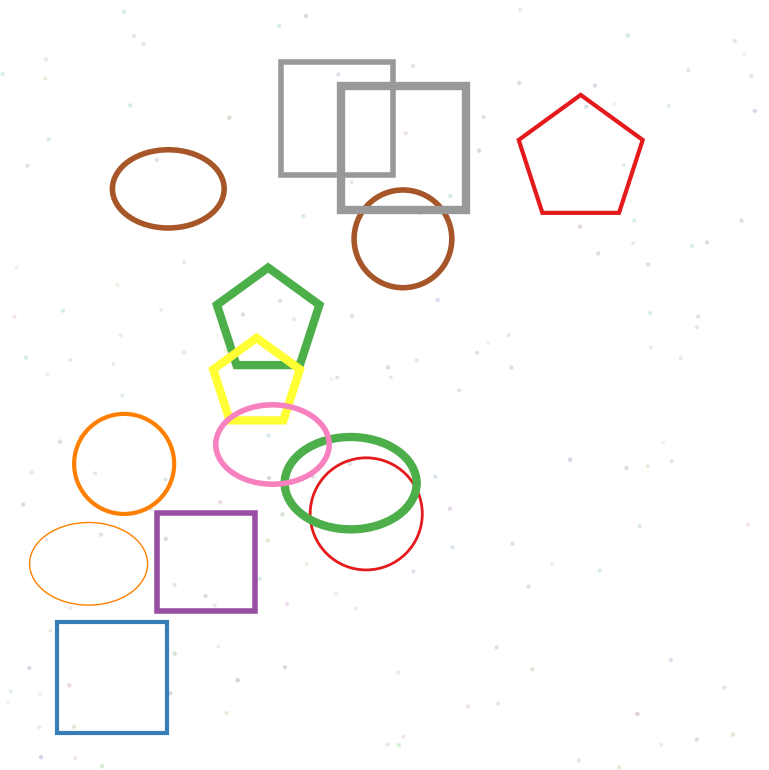[{"shape": "pentagon", "thickness": 1.5, "radius": 0.42, "center": [0.754, 0.792]}, {"shape": "circle", "thickness": 1, "radius": 0.36, "center": [0.476, 0.333]}, {"shape": "square", "thickness": 1.5, "radius": 0.36, "center": [0.145, 0.12]}, {"shape": "pentagon", "thickness": 3, "radius": 0.35, "center": [0.348, 0.582]}, {"shape": "oval", "thickness": 3, "radius": 0.43, "center": [0.455, 0.372]}, {"shape": "square", "thickness": 2, "radius": 0.32, "center": [0.268, 0.27]}, {"shape": "circle", "thickness": 1.5, "radius": 0.32, "center": [0.161, 0.398]}, {"shape": "oval", "thickness": 0.5, "radius": 0.38, "center": [0.115, 0.268]}, {"shape": "pentagon", "thickness": 3, "radius": 0.3, "center": [0.333, 0.502]}, {"shape": "oval", "thickness": 2, "radius": 0.36, "center": [0.219, 0.755]}, {"shape": "circle", "thickness": 2, "radius": 0.32, "center": [0.523, 0.69]}, {"shape": "oval", "thickness": 2, "radius": 0.37, "center": [0.354, 0.423]}, {"shape": "square", "thickness": 3, "radius": 0.4, "center": [0.524, 0.808]}, {"shape": "square", "thickness": 2, "radius": 0.37, "center": [0.438, 0.846]}]